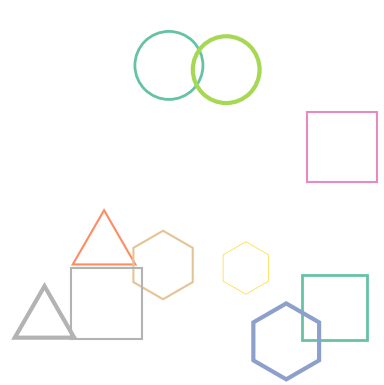[{"shape": "square", "thickness": 2, "radius": 0.42, "center": [0.869, 0.2]}, {"shape": "circle", "thickness": 2, "radius": 0.44, "center": [0.439, 0.83]}, {"shape": "triangle", "thickness": 1.5, "radius": 0.47, "center": [0.27, 0.36]}, {"shape": "hexagon", "thickness": 3, "radius": 0.49, "center": [0.743, 0.113]}, {"shape": "square", "thickness": 1.5, "radius": 0.46, "center": [0.888, 0.619]}, {"shape": "circle", "thickness": 3, "radius": 0.43, "center": [0.588, 0.819]}, {"shape": "hexagon", "thickness": 0.5, "radius": 0.34, "center": [0.639, 0.304]}, {"shape": "hexagon", "thickness": 1.5, "radius": 0.44, "center": [0.424, 0.312]}, {"shape": "triangle", "thickness": 3, "radius": 0.45, "center": [0.116, 0.168]}, {"shape": "square", "thickness": 1.5, "radius": 0.46, "center": [0.277, 0.212]}]